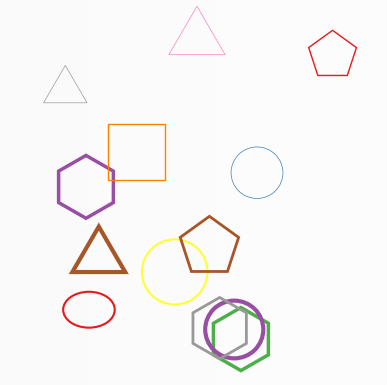[{"shape": "pentagon", "thickness": 1, "radius": 0.32, "center": [0.858, 0.856]}, {"shape": "oval", "thickness": 1.5, "radius": 0.33, "center": [0.23, 0.196]}, {"shape": "circle", "thickness": 0.5, "radius": 0.33, "center": [0.663, 0.551]}, {"shape": "hexagon", "thickness": 2.5, "radius": 0.41, "center": [0.622, 0.119]}, {"shape": "circle", "thickness": 3, "radius": 0.37, "center": [0.605, 0.144]}, {"shape": "hexagon", "thickness": 2.5, "radius": 0.41, "center": [0.222, 0.515]}, {"shape": "square", "thickness": 1, "radius": 0.36, "center": [0.353, 0.606]}, {"shape": "circle", "thickness": 1.5, "radius": 0.42, "center": [0.451, 0.294]}, {"shape": "triangle", "thickness": 3, "radius": 0.39, "center": [0.255, 0.333]}, {"shape": "pentagon", "thickness": 2, "radius": 0.4, "center": [0.54, 0.359]}, {"shape": "triangle", "thickness": 0.5, "radius": 0.42, "center": [0.508, 0.9]}, {"shape": "triangle", "thickness": 0.5, "radius": 0.32, "center": [0.168, 0.765]}, {"shape": "hexagon", "thickness": 2, "radius": 0.4, "center": [0.567, 0.148]}]